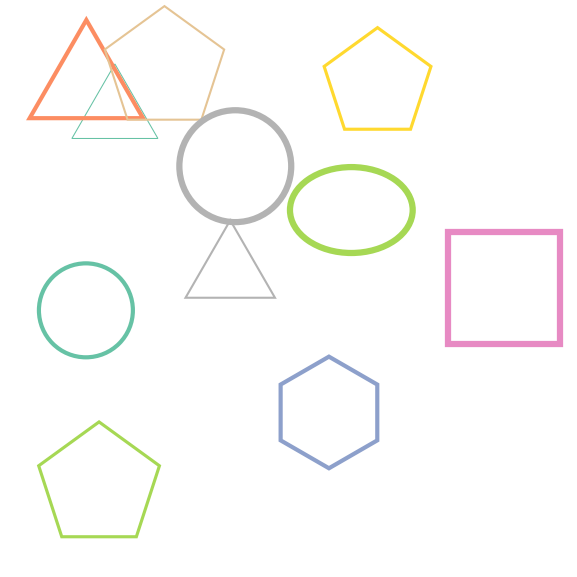[{"shape": "triangle", "thickness": 0.5, "radius": 0.43, "center": [0.199, 0.802]}, {"shape": "circle", "thickness": 2, "radius": 0.41, "center": [0.149, 0.462]}, {"shape": "triangle", "thickness": 2, "radius": 0.57, "center": [0.149, 0.851]}, {"shape": "hexagon", "thickness": 2, "radius": 0.48, "center": [0.57, 0.285]}, {"shape": "square", "thickness": 3, "radius": 0.49, "center": [0.873, 0.5]}, {"shape": "pentagon", "thickness": 1.5, "radius": 0.55, "center": [0.172, 0.159]}, {"shape": "oval", "thickness": 3, "radius": 0.53, "center": [0.608, 0.635]}, {"shape": "pentagon", "thickness": 1.5, "radius": 0.49, "center": [0.654, 0.854]}, {"shape": "pentagon", "thickness": 1, "radius": 0.54, "center": [0.285, 0.88]}, {"shape": "circle", "thickness": 3, "radius": 0.48, "center": [0.407, 0.711]}, {"shape": "triangle", "thickness": 1, "radius": 0.45, "center": [0.399, 0.528]}]